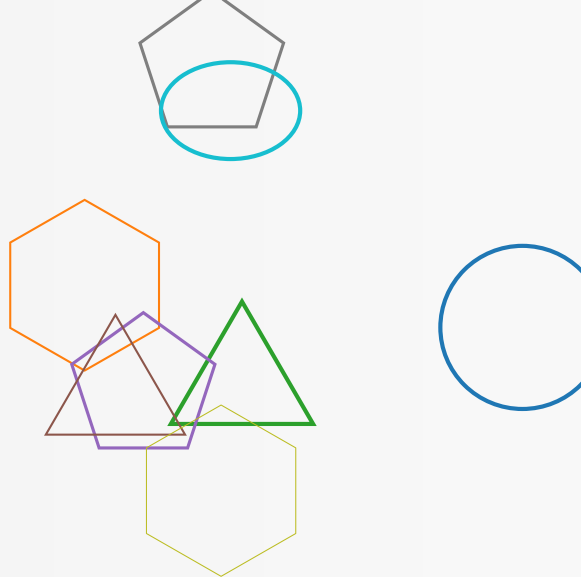[{"shape": "circle", "thickness": 2, "radius": 0.71, "center": [0.899, 0.432]}, {"shape": "hexagon", "thickness": 1, "radius": 0.74, "center": [0.146, 0.505]}, {"shape": "triangle", "thickness": 2, "radius": 0.71, "center": [0.416, 0.336]}, {"shape": "pentagon", "thickness": 1.5, "radius": 0.65, "center": [0.247, 0.328]}, {"shape": "triangle", "thickness": 1, "radius": 0.69, "center": [0.199, 0.316]}, {"shape": "pentagon", "thickness": 1.5, "radius": 0.65, "center": [0.364, 0.885]}, {"shape": "hexagon", "thickness": 0.5, "radius": 0.74, "center": [0.38, 0.149]}, {"shape": "oval", "thickness": 2, "radius": 0.6, "center": [0.397, 0.808]}]